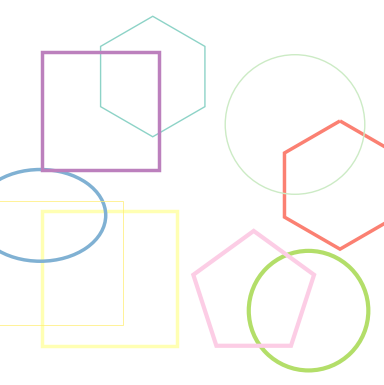[{"shape": "hexagon", "thickness": 1, "radius": 0.78, "center": [0.397, 0.801]}, {"shape": "square", "thickness": 2.5, "radius": 0.88, "center": [0.284, 0.276]}, {"shape": "hexagon", "thickness": 2.5, "radius": 0.83, "center": [0.883, 0.519]}, {"shape": "oval", "thickness": 2.5, "radius": 0.85, "center": [0.104, 0.441]}, {"shape": "circle", "thickness": 3, "radius": 0.78, "center": [0.801, 0.193]}, {"shape": "pentagon", "thickness": 3, "radius": 0.82, "center": [0.659, 0.235]}, {"shape": "square", "thickness": 2.5, "radius": 0.76, "center": [0.261, 0.712]}, {"shape": "circle", "thickness": 1, "radius": 0.91, "center": [0.766, 0.677]}, {"shape": "square", "thickness": 0.5, "radius": 0.81, "center": [0.158, 0.317]}]